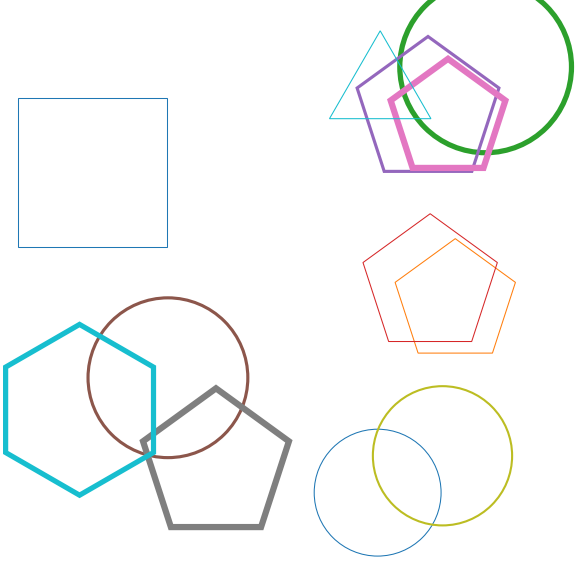[{"shape": "square", "thickness": 0.5, "radius": 0.64, "center": [0.161, 0.7]}, {"shape": "circle", "thickness": 0.5, "radius": 0.55, "center": [0.654, 0.146]}, {"shape": "pentagon", "thickness": 0.5, "radius": 0.55, "center": [0.788, 0.476]}, {"shape": "circle", "thickness": 2.5, "radius": 0.74, "center": [0.841, 0.883]}, {"shape": "pentagon", "thickness": 0.5, "radius": 0.61, "center": [0.745, 0.507]}, {"shape": "pentagon", "thickness": 1.5, "radius": 0.65, "center": [0.741, 0.807]}, {"shape": "circle", "thickness": 1.5, "radius": 0.69, "center": [0.291, 0.345]}, {"shape": "pentagon", "thickness": 3, "radius": 0.52, "center": [0.776, 0.793]}, {"shape": "pentagon", "thickness": 3, "radius": 0.66, "center": [0.374, 0.194]}, {"shape": "circle", "thickness": 1, "radius": 0.6, "center": [0.766, 0.21]}, {"shape": "hexagon", "thickness": 2.5, "radius": 0.74, "center": [0.138, 0.29]}, {"shape": "triangle", "thickness": 0.5, "radius": 0.51, "center": [0.658, 0.844]}]